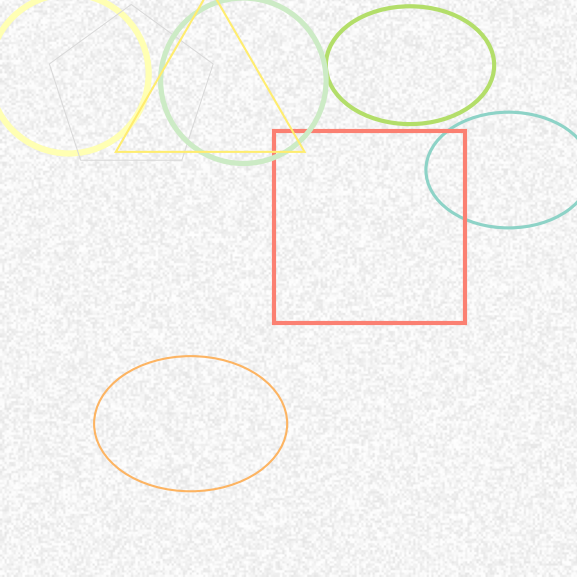[{"shape": "oval", "thickness": 1.5, "radius": 0.72, "center": [0.881, 0.705]}, {"shape": "circle", "thickness": 3, "radius": 0.69, "center": [0.119, 0.871]}, {"shape": "square", "thickness": 2, "radius": 0.83, "center": [0.64, 0.606]}, {"shape": "oval", "thickness": 1, "radius": 0.84, "center": [0.33, 0.265]}, {"shape": "oval", "thickness": 2, "radius": 0.73, "center": [0.71, 0.886]}, {"shape": "pentagon", "thickness": 0.5, "radius": 0.75, "center": [0.227, 0.842]}, {"shape": "circle", "thickness": 2.5, "radius": 0.72, "center": [0.421, 0.859]}, {"shape": "triangle", "thickness": 1, "radius": 0.94, "center": [0.364, 0.83]}]